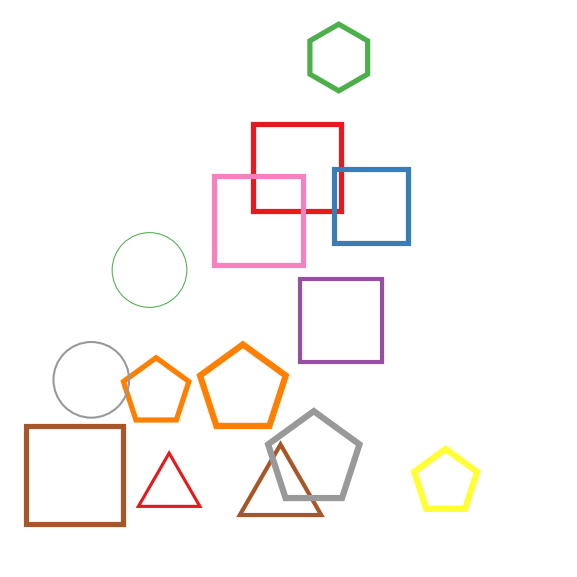[{"shape": "square", "thickness": 2.5, "radius": 0.38, "center": [0.514, 0.709]}, {"shape": "triangle", "thickness": 1.5, "radius": 0.31, "center": [0.293, 0.153]}, {"shape": "square", "thickness": 2.5, "radius": 0.32, "center": [0.643, 0.642]}, {"shape": "circle", "thickness": 0.5, "radius": 0.32, "center": [0.259, 0.532]}, {"shape": "hexagon", "thickness": 2.5, "radius": 0.29, "center": [0.587, 0.9]}, {"shape": "square", "thickness": 2, "radius": 0.36, "center": [0.591, 0.444]}, {"shape": "pentagon", "thickness": 3, "radius": 0.39, "center": [0.421, 0.325]}, {"shape": "pentagon", "thickness": 2.5, "radius": 0.3, "center": [0.27, 0.32]}, {"shape": "pentagon", "thickness": 3, "radius": 0.29, "center": [0.772, 0.164]}, {"shape": "square", "thickness": 2.5, "radius": 0.42, "center": [0.13, 0.177]}, {"shape": "triangle", "thickness": 2, "radius": 0.41, "center": [0.486, 0.148]}, {"shape": "square", "thickness": 2.5, "radius": 0.38, "center": [0.448, 0.617]}, {"shape": "pentagon", "thickness": 3, "radius": 0.42, "center": [0.543, 0.204]}, {"shape": "circle", "thickness": 1, "radius": 0.33, "center": [0.158, 0.341]}]